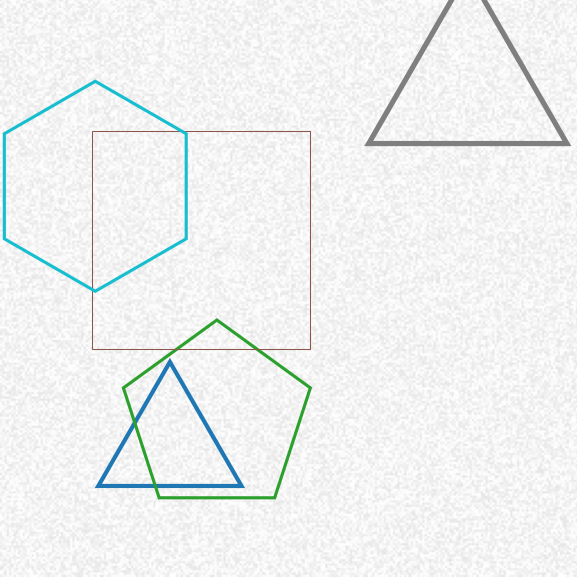[{"shape": "triangle", "thickness": 2, "radius": 0.72, "center": [0.294, 0.229]}, {"shape": "pentagon", "thickness": 1.5, "radius": 0.85, "center": [0.376, 0.275]}, {"shape": "square", "thickness": 0.5, "radius": 0.94, "center": [0.348, 0.583]}, {"shape": "triangle", "thickness": 2.5, "radius": 0.99, "center": [0.81, 0.85]}, {"shape": "hexagon", "thickness": 1.5, "radius": 0.91, "center": [0.165, 0.677]}]